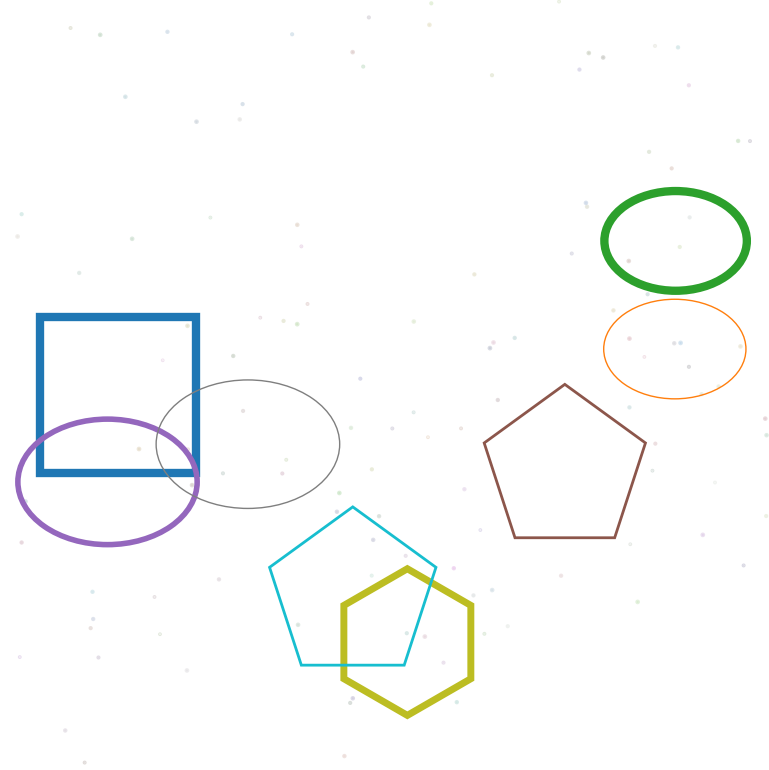[{"shape": "square", "thickness": 3, "radius": 0.51, "center": [0.153, 0.487]}, {"shape": "oval", "thickness": 0.5, "radius": 0.46, "center": [0.876, 0.547]}, {"shape": "oval", "thickness": 3, "radius": 0.46, "center": [0.877, 0.687]}, {"shape": "oval", "thickness": 2, "radius": 0.58, "center": [0.14, 0.374]}, {"shape": "pentagon", "thickness": 1, "radius": 0.55, "center": [0.734, 0.391]}, {"shape": "oval", "thickness": 0.5, "radius": 0.6, "center": [0.322, 0.423]}, {"shape": "hexagon", "thickness": 2.5, "radius": 0.48, "center": [0.529, 0.166]}, {"shape": "pentagon", "thickness": 1, "radius": 0.57, "center": [0.458, 0.228]}]